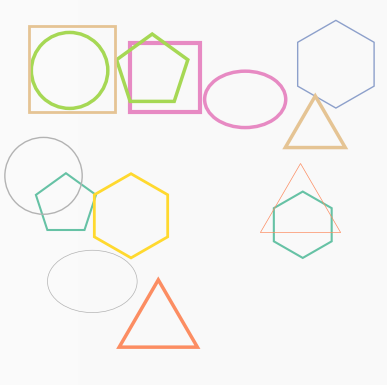[{"shape": "hexagon", "thickness": 1.5, "radius": 0.43, "center": [0.781, 0.416]}, {"shape": "pentagon", "thickness": 1.5, "radius": 0.41, "center": [0.17, 0.469]}, {"shape": "triangle", "thickness": 2.5, "radius": 0.58, "center": [0.408, 0.157]}, {"shape": "triangle", "thickness": 0.5, "radius": 0.6, "center": [0.776, 0.456]}, {"shape": "hexagon", "thickness": 1, "radius": 0.57, "center": [0.867, 0.833]}, {"shape": "square", "thickness": 3, "radius": 0.45, "center": [0.426, 0.799]}, {"shape": "oval", "thickness": 2.5, "radius": 0.52, "center": [0.633, 0.742]}, {"shape": "pentagon", "thickness": 2.5, "radius": 0.48, "center": [0.393, 0.815]}, {"shape": "circle", "thickness": 2.5, "radius": 0.49, "center": [0.18, 0.817]}, {"shape": "hexagon", "thickness": 2, "radius": 0.55, "center": [0.338, 0.439]}, {"shape": "square", "thickness": 2, "radius": 0.56, "center": [0.186, 0.822]}, {"shape": "triangle", "thickness": 2.5, "radius": 0.45, "center": [0.814, 0.661]}, {"shape": "circle", "thickness": 1, "radius": 0.5, "center": [0.112, 0.543]}, {"shape": "oval", "thickness": 0.5, "radius": 0.58, "center": [0.238, 0.269]}]